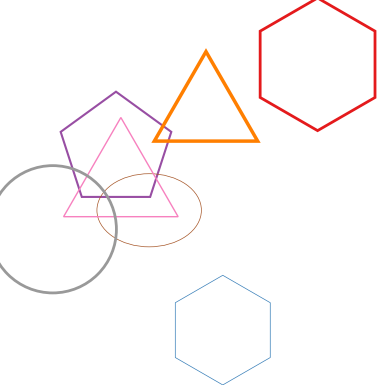[{"shape": "hexagon", "thickness": 2, "radius": 0.86, "center": [0.825, 0.833]}, {"shape": "hexagon", "thickness": 0.5, "radius": 0.71, "center": [0.579, 0.143]}, {"shape": "pentagon", "thickness": 1.5, "radius": 0.76, "center": [0.301, 0.611]}, {"shape": "triangle", "thickness": 2.5, "radius": 0.77, "center": [0.535, 0.711]}, {"shape": "oval", "thickness": 0.5, "radius": 0.68, "center": [0.387, 0.454]}, {"shape": "triangle", "thickness": 1, "radius": 0.86, "center": [0.314, 0.523]}, {"shape": "circle", "thickness": 2, "radius": 0.83, "center": [0.137, 0.404]}]